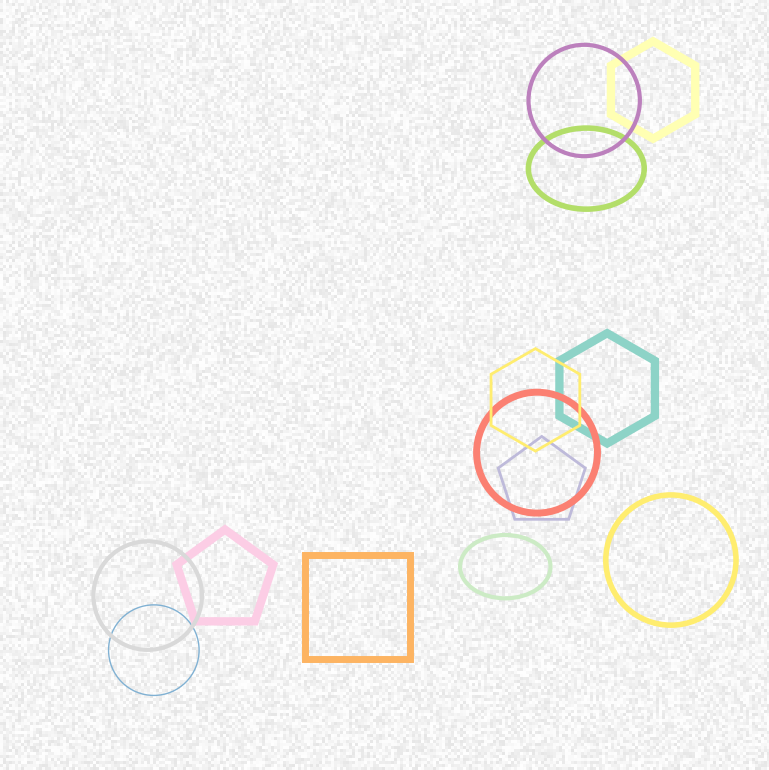[{"shape": "hexagon", "thickness": 3, "radius": 0.36, "center": [0.789, 0.496]}, {"shape": "hexagon", "thickness": 3, "radius": 0.32, "center": [0.848, 0.883]}, {"shape": "pentagon", "thickness": 1, "radius": 0.3, "center": [0.704, 0.374]}, {"shape": "circle", "thickness": 2.5, "radius": 0.39, "center": [0.697, 0.412]}, {"shape": "circle", "thickness": 0.5, "radius": 0.29, "center": [0.2, 0.156]}, {"shape": "square", "thickness": 2.5, "radius": 0.34, "center": [0.465, 0.212]}, {"shape": "oval", "thickness": 2, "radius": 0.38, "center": [0.761, 0.781]}, {"shape": "pentagon", "thickness": 3, "radius": 0.33, "center": [0.292, 0.246]}, {"shape": "circle", "thickness": 1.5, "radius": 0.35, "center": [0.192, 0.227]}, {"shape": "circle", "thickness": 1.5, "radius": 0.36, "center": [0.759, 0.869]}, {"shape": "oval", "thickness": 1.5, "radius": 0.29, "center": [0.656, 0.264]}, {"shape": "circle", "thickness": 2, "radius": 0.42, "center": [0.871, 0.273]}, {"shape": "hexagon", "thickness": 1, "radius": 0.33, "center": [0.695, 0.481]}]